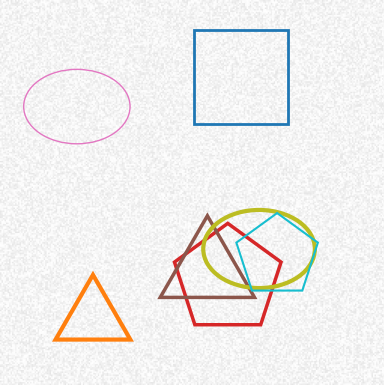[{"shape": "square", "thickness": 2, "radius": 0.62, "center": [0.626, 0.8]}, {"shape": "triangle", "thickness": 3, "radius": 0.56, "center": [0.241, 0.174]}, {"shape": "pentagon", "thickness": 2.5, "radius": 0.73, "center": [0.592, 0.274]}, {"shape": "triangle", "thickness": 2.5, "radius": 0.71, "center": [0.539, 0.298]}, {"shape": "oval", "thickness": 1, "radius": 0.69, "center": [0.2, 0.723]}, {"shape": "oval", "thickness": 3, "radius": 0.72, "center": [0.673, 0.353]}, {"shape": "pentagon", "thickness": 1.5, "radius": 0.56, "center": [0.72, 0.335]}]